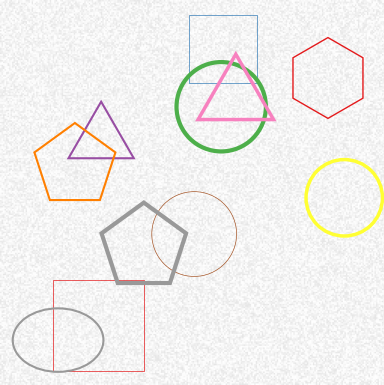[{"shape": "square", "thickness": 0.5, "radius": 0.59, "center": [0.257, 0.155]}, {"shape": "hexagon", "thickness": 1, "radius": 0.52, "center": [0.852, 0.797]}, {"shape": "square", "thickness": 0.5, "radius": 0.44, "center": [0.58, 0.872]}, {"shape": "circle", "thickness": 3, "radius": 0.58, "center": [0.575, 0.723]}, {"shape": "triangle", "thickness": 1.5, "radius": 0.49, "center": [0.263, 0.638]}, {"shape": "pentagon", "thickness": 1.5, "radius": 0.55, "center": [0.195, 0.57]}, {"shape": "circle", "thickness": 2.5, "radius": 0.5, "center": [0.894, 0.486]}, {"shape": "circle", "thickness": 0.5, "radius": 0.55, "center": [0.504, 0.392]}, {"shape": "triangle", "thickness": 2.5, "radius": 0.57, "center": [0.612, 0.746]}, {"shape": "pentagon", "thickness": 3, "radius": 0.58, "center": [0.374, 0.358]}, {"shape": "oval", "thickness": 1.5, "radius": 0.59, "center": [0.151, 0.117]}]